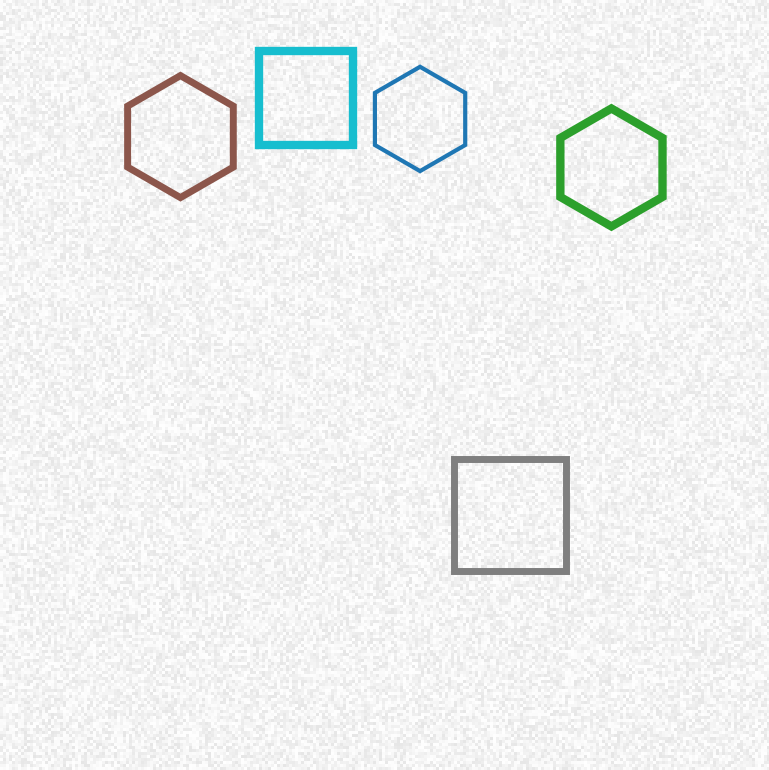[{"shape": "hexagon", "thickness": 1.5, "radius": 0.34, "center": [0.546, 0.846]}, {"shape": "hexagon", "thickness": 3, "radius": 0.38, "center": [0.794, 0.783]}, {"shape": "hexagon", "thickness": 2.5, "radius": 0.4, "center": [0.234, 0.823]}, {"shape": "square", "thickness": 2.5, "radius": 0.36, "center": [0.663, 0.331]}, {"shape": "square", "thickness": 3, "radius": 0.31, "center": [0.397, 0.872]}]